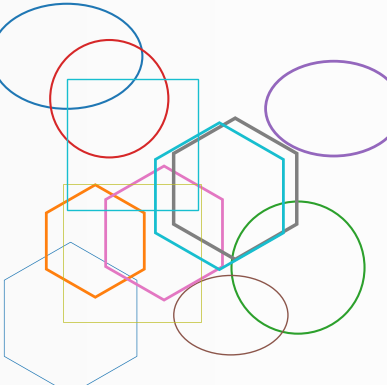[{"shape": "oval", "thickness": 1.5, "radius": 0.97, "center": [0.173, 0.854]}, {"shape": "hexagon", "thickness": 0.5, "radius": 0.99, "center": [0.182, 0.173]}, {"shape": "hexagon", "thickness": 2, "radius": 0.73, "center": [0.246, 0.374]}, {"shape": "circle", "thickness": 1.5, "radius": 0.86, "center": [0.769, 0.305]}, {"shape": "circle", "thickness": 1.5, "radius": 0.76, "center": [0.282, 0.744]}, {"shape": "oval", "thickness": 2, "radius": 0.88, "center": [0.861, 0.718]}, {"shape": "oval", "thickness": 1, "radius": 0.74, "center": [0.596, 0.181]}, {"shape": "hexagon", "thickness": 2, "radius": 0.87, "center": [0.423, 0.395]}, {"shape": "hexagon", "thickness": 2.5, "radius": 0.92, "center": [0.607, 0.51]}, {"shape": "square", "thickness": 0.5, "radius": 0.89, "center": [0.341, 0.343]}, {"shape": "square", "thickness": 1, "radius": 0.85, "center": [0.342, 0.624]}, {"shape": "hexagon", "thickness": 2, "radius": 0.95, "center": [0.566, 0.49]}]